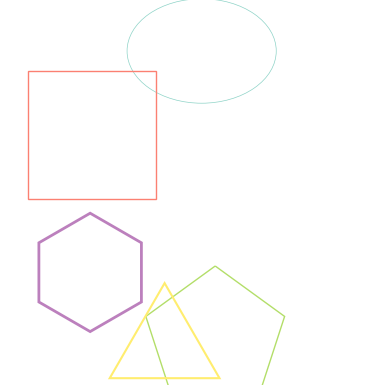[{"shape": "oval", "thickness": 0.5, "radius": 0.97, "center": [0.524, 0.868]}, {"shape": "square", "thickness": 1, "radius": 0.83, "center": [0.239, 0.649]}, {"shape": "pentagon", "thickness": 1, "radius": 0.95, "center": [0.559, 0.12]}, {"shape": "hexagon", "thickness": 2, "radius": 0.77, "center": [0.234, 0.292]}, {"shape": "triangle", "thickness": 1.5, "radius": 0.82, "center": [0.428, 0.1]}]